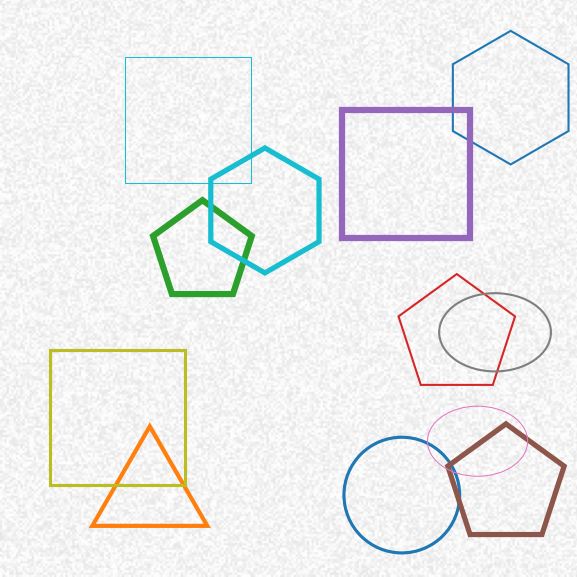[{"shape": "hexagon", "thickness": 1, "radius": 0.58, "center": [0.884, 0.83]}, {"shape": "circle", "thickness": 1.5, "radius": 0.5, "center": [0.696, 0.142]}, {"shape": "triangle", "thickness": 2, "radius": 0.57, "center": [0.259, 0.146]}, {"shape": "pentagon", "thickness": 3, "radius": 0.45, "center": [0.351, 0.563]}, {"shape": "pentagon", "thickness": 1, "radius": 0.53, "center": [0.791, 0.418]}, {"shape": "square", "thickness": 3, "radius": 0.55, "center": [0.702, 0.698]}, {"shape": "pentagon", "thickness": 2.5, "radius": 0.53, "center": [0.876, 0.159]}, {"shape": "oval", "thickness": 0.5, "radius": 0.43, "center": [0.827, 0.235]}, {"shape": "oval", "thickness": 1, "radius": 0.48, "center": [0.857, 0.424]}, {"shape": "square", "thickness": 1.5, "radius": 0.58, "center": [0.204, 0.275]}, {"shape": "square", "thickness": 0.5, "radius": 0.55, "center": [0.325, 0.791]}, {"shape": "hexagon", "thickness": 2.5, "radius": 0.54, "center": [0.459, 0.635]}]